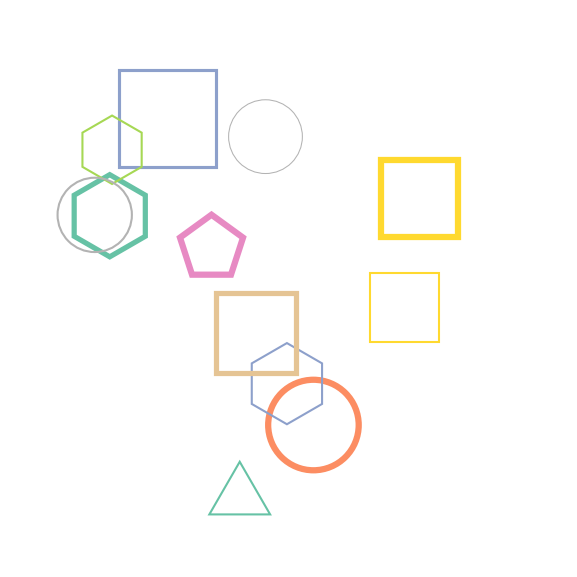[{"shape": "hexagon", "thickness": 2.5, "radius": 0.36, "center": [0.19, 0.626]}, {"shape": "triangle", "thickness": 1, "radius": 0.3, "center": [0.415, 0.139]}, {"shape": "circle", "thickness": 3, "radius": 0.39, "center": [0.543, 0.263]}, {"shape": "hexagon", "thickness": 1, "radius": 0.35, "center": [0.497, 0.335]}, {"shape": "square", "thickness": 1.5, "radius": 0.42, "center": [0.29, 0.794]}, {"shape": "pentagon", "thickness": 3, "radius": 0.29, "center": [0.366, 0.57]}, {"shape": "hexagon", "thickness": 1, "radius": 0.3, "center": [0.194, 0.74]}, {"shape": "square", "thickness": 3, "radius": 0.33, "center": [0.727, 0.655]}, {"shape": "square", "thickness": 1, "radius": 0.3, "center": [0.701, 0.467]}, {"shape": "square", "thickness": 2.5, "radius": 0.35, "center": [0.444, 0.423]}, {"shape": "circle", "thickness": 1, "radius": 0.32, "center": [0.164, 0.627]}, {"shape": "circle", "thickness": 0.5, "radius": 0.32, "center": [0.46, 0.763]}]